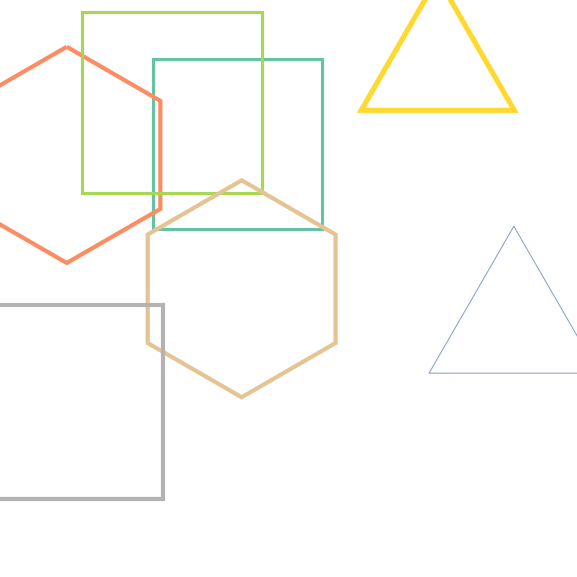[{"shape": "square", "thickness": 1.5, "radius": 0.73, "center": [0.412, 0.75]}, {"shape": "hexagon", "thickness": 2, "radius": 0.94, "center": [0.116, 0.731]}, {"shape": "triangle", "thickness": 0.5, "radius": 0.85, "center": [0.89, 0.438]}, {"shape": "square", "thickness": 1.5, "radius": 0.78, "center": [0.297, 0.821]}, {"shape": "triangle", "thickness": 2.5, "radius": 0.76, "center": [0.758, 0.885]}, {"shape": "hexagon", "thickness": 2, "radius": 0.94, "center": [0.418, 0.499]}, {"shape": "square", "thickness": 2, "radius": 0.84, "center": [0.115, 0.303]}]